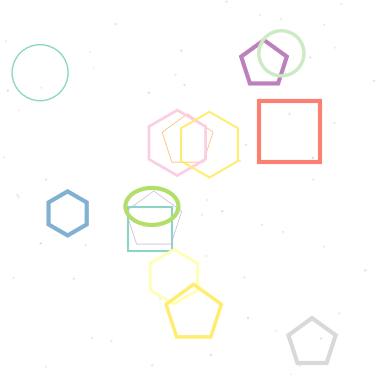[{"shape": "circle", "thickness": 1, "radius": 0.36, "center": [0.104, 0.811]}, {"shape": "square", "thickness": 1.5, "radius": 0.29, "center": [0.391, 0.406]}, {"shape": "hexagon", "thickness": 2, "radius": 0.35, "center": [0.452, 0.281]}, {"shape": "pentagon", "thickness": 0.5, "radius": 0.38, "center": [0.399, 0.428]}, {"shape": "square", "thickness": 3, "radius": 0.39, "center": [0.753, 0.658]}, {"shape": "hexagon", "thickness": 3, "radius": 0.29, "center": [0.176, 0.446]}, {"shape": "pentagon", "thickness": 0.5, "radius": 0.35, "center": [0.487, 0.635]}, {"shape": "oval", "thickness": 3, "radius": 0.34, "center": [0.395, 0.464]}, {"shape": "hexagon", "thickness": 2, "radius": 0.42, "center": [0.46, 0.629]}, {"shape": "pentagon", "thickness": 3, "radius": 0.32, "center": [0.811, 0.109]}, {"shape": "pentagon", "thickness": 3, "radius": 0.31, "center": [0.686, 0.834]}, {"shape": "circle", "thickness": 2.5, "radius": 0.29, "center": [0.731, 0.862]}, {"shape": "pentagon", "thickness": 2.5, "radius": 0.38, "center": [0.503, 0.186]}, {"shape": "hexagon", "thickness": 1.5, "radius": 0.43, "center": [0.544, 0.624]}]